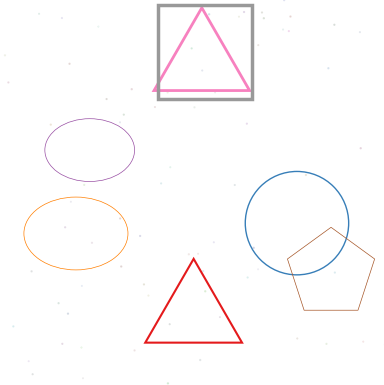[{"shape": "triangle", "thickness": 1.5, "radius": 0.73, "center": [0.503, 0.183]}, {"shape": "circle", "thickness": 1, "radius": 0.67, "center": [0.771, 0.42]}, {"shape": "oval", "thickness": 0.5, "radius": 0.58, "center": [0.233, 0.61]}, {"shape": "oval", "thickness": 0.5, "radius": 0.68, "center": [0.197, 0.394]}, {"shape": "pentagon", "thickness": 0.5, "radius": 0.6, "center": [0.86, 0.291]}, {"shape": "triangle", "thickness": 2, "radius": 0.72, "center": [0.524, 0.836]}, {"shape": "square", "thickness": 2.5, "radius": 0.61, "center": [0.533, 0.865]}]